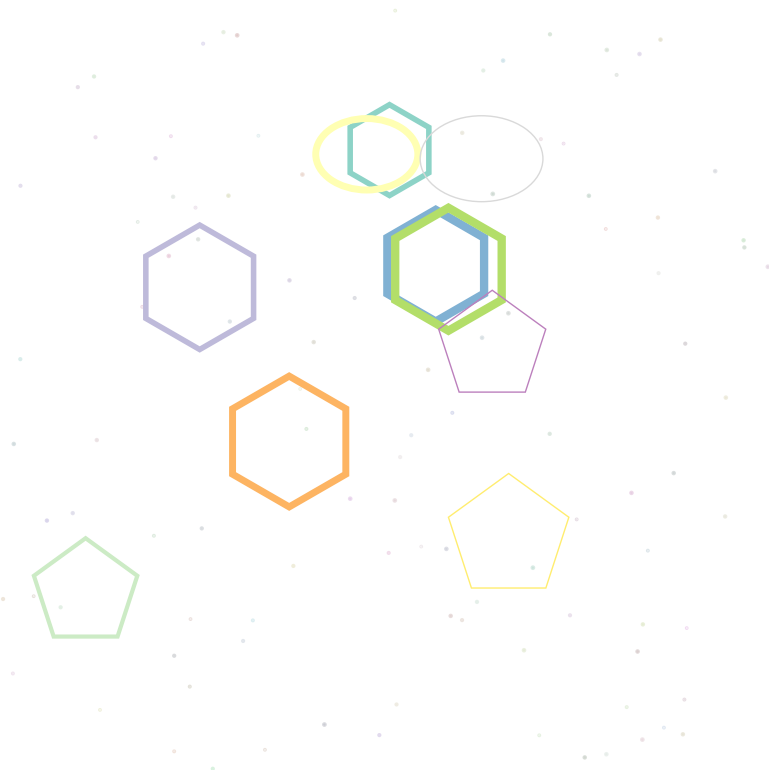[{"shape": "hexagon", "thickness": 2, "radius": 0.29, "center": [0.506, 0.805]}, {"shape": "oval", "thickness": 2.5, "radius": 0.33, "center": [0.476, 0.8]}, {"shape": "hexagon", "thickness": 2, "radius": 0.4, "center": [0.259, 0.627]}, {"shape": "hexagon", "thickness": 3, "radius": 0.36, "center": [0.566, 0.655]}, {"shape": "hexagon", "thickness": 2.5, "radius": 0.42, "center": [0.376, 0.427]}, {"shape": "hexagon", "thickness": 3, "radius": 0.4, "center": [0.582, 0.65]}, {"shape": "oval", "thickness": 0.5, "radius": 0.4, "center": [0.625, 0.794]}, {"shape": "pentagon", "thickness": 0.5, "radius": 0.37, "center": [0.639, 0.55]}, {"shape": "pentagon", "thickness": 1.5, "radius": 0.35, "center": [0.111, 0.23]}, {"shape": "pentagon", "thickness": 0.5, "radius": 0.41, "center": [0.661, 0.303]}]